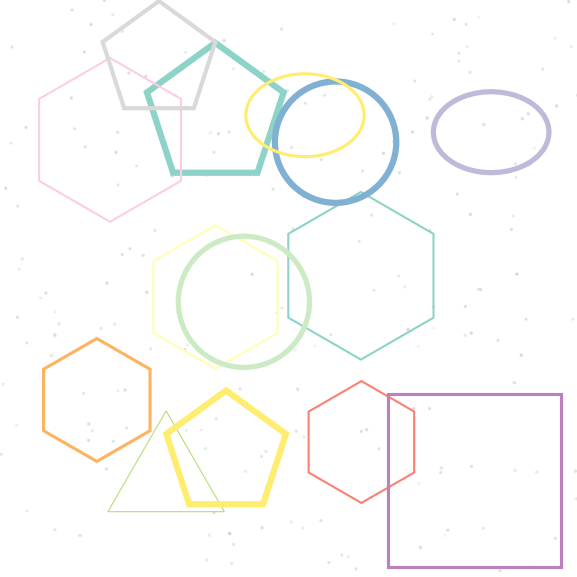[{"shape": "pentagon", "thickness": 3, "radius": 0.62, "center": [0.373, 0.801]}, {"shape": "hexagon", "thickness": 1, "radius": 0.73, "center": [0.625, 0.522]}, {"shape": "hexagon", "thickness": 1, "radius": 0.62, "center": [0.373, 0.485]}, {"shape": "oval", "thickness": 2.5, "radius": 0.5, "center": [0.85, 0.77]}, {"shape": "hexagon", "thickness": 1, "radius": 0.53, "center": [0.626, 0.234]}, {"shape": "circle", "thickness": 3, "radius": 0.53, "center": [0.581, 0.753]}, {"shape": "hexagon", "thickness": 1.5, "radius": 0.53, "center": [0.168, 0.307]}, {"shape": "triangle", "thickness": 0.5, "radius": 0.58, "center": [0.288, 0.171]}, {"shape": "hexagon", "thickness": 1, "radius": 0.71, "center": [0.191, 0.757]}, {"shape": "pentagon", "thickness": 2, "radius": 0.51, "center": [0.275, 0.895]}, {"shape": "square", "thickness": 1.5, "radius": 0.75, "center": [0.822, 0.166]}, {"shape": "circle", "thickness": 2.5, "radius": 0.57, "center": [0.422, 0.476]}, {"shape": "oval", "thickness": 1.5, "radius": 0.51, "center": [0.528, 0.8]}, {"shape": "pentagon", "thickness": 3, "radius": 0.54, "center": [0.392, 0.214]}]